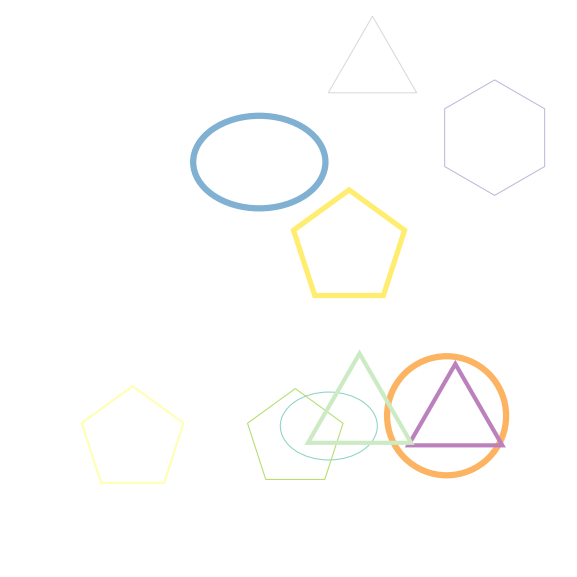[{"shape": "oval", "thickness": 0.5, "radius": 0.42, "center": [0.569, 0.261]}, {"shape": "pentagon", "thickness": 1, "radius": 0.46, "center": [0.23, 0.238]}, {"shape": "hexagon", "thickness": 0.5, "radius": 0.5, "center": [0.857, 0.761]}, {"shape": "oval", "thickness": 3, "radius": 0.57, "center": [0.449, 0.719]}, {"shape": "circle", "thickness": 3, "radius": 0.52, "center": [0.773, 0.279]}, {"shape": "pentagon", "thickness": 0.5, "radius": 0.43, "center": [0.511, 0.239]}, {"shape": "triangle", "thickness": 0.5, "radius": 0.44, "center": [0.645, 0.883]}, {"shape": "triangle", "thickness": 2, "radius": 0.47, "center": [0.788, 0.275]}, {"shape": "triangle", "thickness": 2, "radius": 0.52, "center": [0.623, 0.284]}, {"shape": "pentagon", "thickness": 2.5, "radius": 0.51, "center": [0.604, 0.569]}]